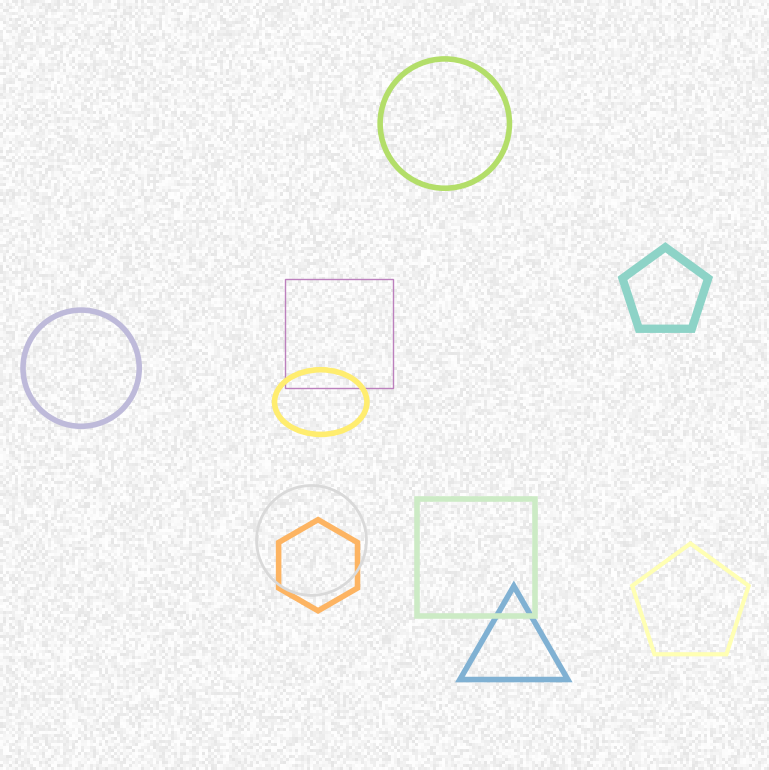[{"shape": "pentagon", "thickness": 3, "radius": 0.29, "center": [0.864, 0.62]}, {"shape": "pentagon", "thickness": 1.5, "radius": 0.4, "center": [0.897, 0.215]}, {"shape": "circle", "thickness": 2, "radius": 0.38, "center": [0.105, 0.522]}, {"shape": "triangle", "thickness": 2, "radius": 0.4, "center": [0.667, 0.158]}, {"shape": "hexagon", "thickness": 2, "radius": 0.3, "center": [0.413, 0.266]}, {"shape": "circle", "thickness": 2, "radius": 0.42, "center": [0.578, 0.84]}, {"shape": "circle", "thickness": 1, "radius": 0.36, "center": [0.405, 0.298]}, {"shape": "square", "thickness": 0.5, "radius": 0.35, "center": [0.44, 0.567]}, {"shape": "square", "thickness": 2, "radius": 0.38, "center": [0.618, 0.276]}, {"shape": "oval", "thickness": 2, "radius": 0.3, "center": [0.417, 0.478]}]